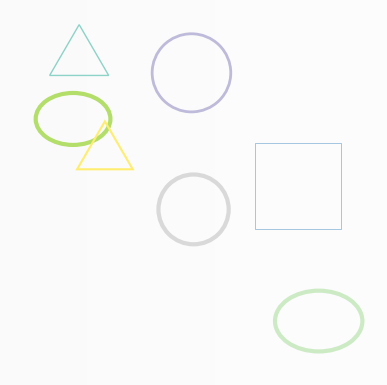[{"shape": "triangle", "thickness": 1, "radius": 0.44, "center": [0.204, 0.848]}, {"shape": "circle", "thickness": 2, "radius": 0.51, "center": [0.494, 0.811]}, {"shape": "square", "thickness": 0.5, "radius": 0.56, "center": [0.769, 0.517]}, {"shape": "oval", "thickness": 3, "radius": 0.48, "center": [0.188, 0.691]}, {"shape": "circle", "thickness": 3, "radius": 0.45, "center": [0.5, 0.456]}, {"shape": "oval", "thickness": 3, "radius": 0.56, "center": [0.822, 0.166]}, {"shape": "triangle", "thickness": 1.5, "radius": 0.41, "center": [0.271, 0.602]}]